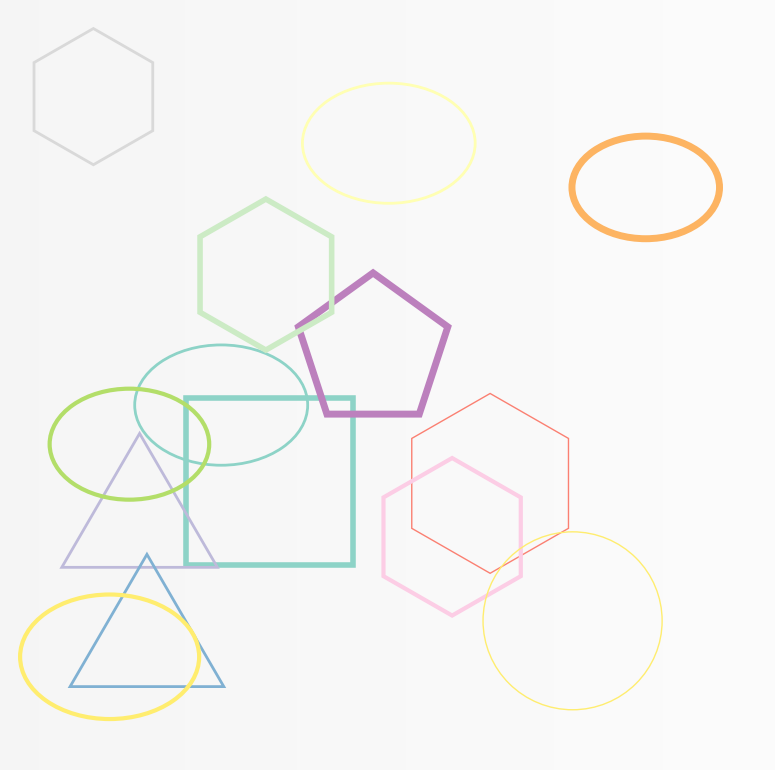[{"shape": "square", "thickness": 2, "radius": 0.54, "center": [0.347, 0.375]}, {"shape": "oval", "thickness": 1, "radius": 0.56, "center": [0.285, 0.474]}, {"shape": "oval", "thickness": 1, "radius": 0.56, "center": [0.502, 0.814]}, {"shape": "triangle", "thickness": 1, "radius": 0.58, "center": [0.18, 0.321]}, {"shape": "hexagon", "thickness": 0.5, "radius": 0.58, "center": [0.632, 0.372]}, {"shape": "triangle", "thickness": 1, "radius": 0.57, "center": [0.19, 0.166]}, {"shape": "oval", "thickness": 2.5, "radius": 0.48, "center": [0.833, 0.757]}, {"shape": "oval", "thickness": 1.5, "radius": 0.51, "center": [0.167, 0.423]}, {"shape": "hexagon", "thickness": 1.5, "radius": 0.51, "center": [0.583, 0.303]}, {"shape": "hexagon", "thickness": 1, "radius": 0.44, "center": [0.12, 0.875]}, {"shape": "pentagon", "thickness": 2.5, "radius": 0.51, "center": [0.481, 0.544]}, {"shape": "hexagon", "thickness": 2, "radius": 0.49, "center": [0.343, 0.643]}, {"shape": "circle", "thickness": 0.5, "radius": 0.58, "center": [0.739, 0.194]}, {"shape": "oval", "thickness": 1.5, "radius": 0.58, "center": [0.141, 0.147]}]